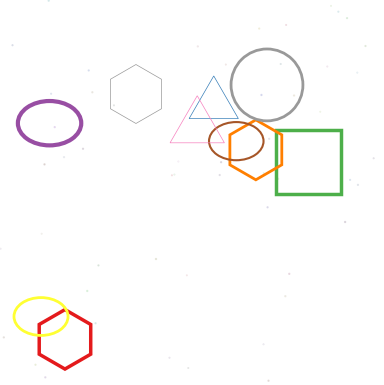[{"shape": "hexagon", "thickness": 2.5, "radius": 0.39, "center": [0.169, 0.119]}, {"shape": "triangle", "thickness": 0.5, "radius": 0.37, "center": [0.555, 0.729]}, {"shape": "square", "thickness": 2.5, "radius": 0.42, "center": [0.801, 0.58]}, {"shape": "oval", "thickness": 3, "radius": 0.41, "center": [0.129, 0.68]}, {"shape": "hexagon", "thickness": 2, "radius": 0.39, "center": [0.665, 0.611]}, {"shape": "oval", "thickness": 2, "radius": 0.35, "center": [0.107, 0.178]}, {"shape": "oval", "thickness": 1.5, "radius": 0.35, "center": [0.614, 0.633]}, {"shape": "triangle", "thickness": 0.5, "radius": 0.41, "center": [0.512, 0.67]}, {"shape": "circle", "thickness": 2, "radius": 0.47, "center": [0.693, 0.779]}, {"shape": "hexagon", "thickness": 0.5, "radius": 0.38, "center": [0.353, 0.756]}]